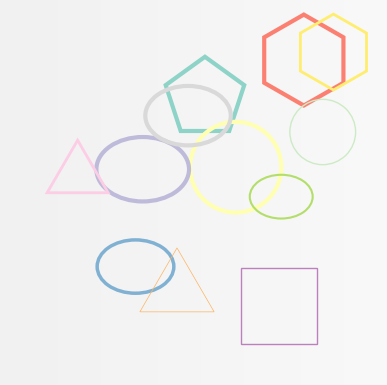[{"shape": "pentagon", "thickness": 3, "radius": 0.53, "center": [0.529, 0.746]}, {"shape": "circle", "thickness": 3, "radius": 0.59, "center": [0.608, 0.566]}, {"shape": "oval", "thickness": 3, "radius": 0.6, "center": [0.368, 0.56]}, {"shape": "hexagon", "thickness": 3, "radius": 0.59, "center": [0.784, 0.844]}, {"shape": "oval", "thickness": 2.5, "radius": 0.49, "center": [0.35, 0.308]}, {"shape": "triangle", "thickness": 0.5, "radius": 0.55, "center": [0.457, 0.245]}, {"shape": "oval", "thickness": 1.5, "radius": 0.41, "center": [0.726, 0.489]}, {"shape": "triangle", "thickness": 2, "radius": 0.45, "center": [0.2, 0.545]}, {"shape": "oval", "thickness": 3, "radius": 0.55, "center": [0.485, 0.7]}, {"shape": "square", "thickness": 1, "radius": 0.49, "center": [0.72, 0.206]}, {"shape": "circle", "thickness": 1, "radius": 0.42, "center": [0.833, 0.657]}, {"shape": "hexagon", "thickness": 2, "radius": 0.49, "center": [0.861, 0.865]}]